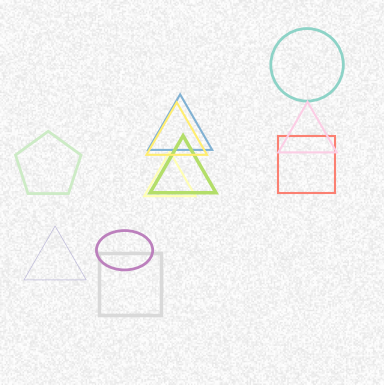[{"shape": "circle", "thickness": 2, "radius": 0.47, "center": [0.798, 0.832]}, {"shape": "triangle", "thickness": 1.5, "radius": 0.38, "center": [0.441, 0.529]}, {"shape": "triangle", "thickness": 0.5, "radius": 0.47, "center": [0.143, 0.32]}, {"shape": "square", "thickness": 1.5, "radius": 0.37, "center": [0.796, 0.573]}, {"shape": "triangle", "thickness": 1.5, "radius": 0.48, "center": [0.468, 0.659]}, {"shape": "triangle", "thickness": 2.5, "radius": 0.49, "center": [0.475, 0.549]}, {"shape": "triangle", "thickness": 1.5, "radius": 0.44, "center": [0.799, 0.648]}, {"shape": "square", "thickness": 2.5, "radius": 0.4, "center": [0.338, 0.262]}, {"shape": "oval", "thickness": 2, "radius": 0.37, "center": [0.324, 0.35]}, {"shape": "pentagon", "thickness": 2, "radius": 0.45, "center": [0.125, 0.57]}, {"shape": "triangle", "thickness": 1.5, "radius": 0.45, "center": [0.459, 0.643]}]